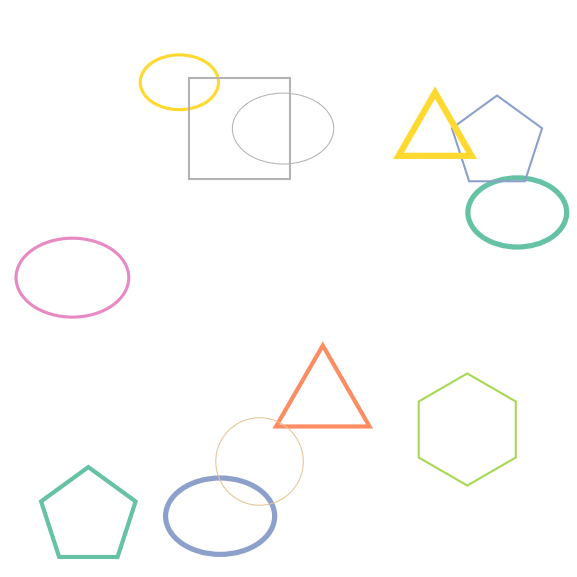[{"shape": "pentagon", "thickness": 2, "radius": 0.43, "center": [0.153, 0.104]}, {"shape": "oval", "thickness": 2.5, "radius": 0.43, "center": [0.896, 0.631]}, {"shape": "triangle", "thickness": 2, "radius": 0.47, "center": [0.559, 0.307]}, {"shape": "pentagon", "thickness": 1, "radius": 0.41, "center": [0.861, 0.752]}, {"shape": "oval", "thickness": 2.5, "radius": 0.47, "center": [0.381, 0.105]}, {"shape": "oval", "thickness": 1.5, "radius": 0.49, "center": [0.125, 0.518]}, {"shape": "hexagon", "thickness": 1, "radius": 0.49, "center": [0.809, 0.255]}, {"shape": "triangle", "thickness": 3, "radius": 0.37, "center": [0.753, 0.766]}, {"shape": "oval", "thickness": 1.5, "radius": 0.34, "center": [0.311, 0.857]}, {"shape": "circle", "thickness": 0.5, "radius": 0.38, "center": [0.449, 0.2]}, {"shape": "square", "thickness": 1, "radius": 0.44, "center": [0.415, 0.777]}, {"shape": "oval", "thickness": 0.5, "radius": 0.44, "center": [0.49, 0.777]}]